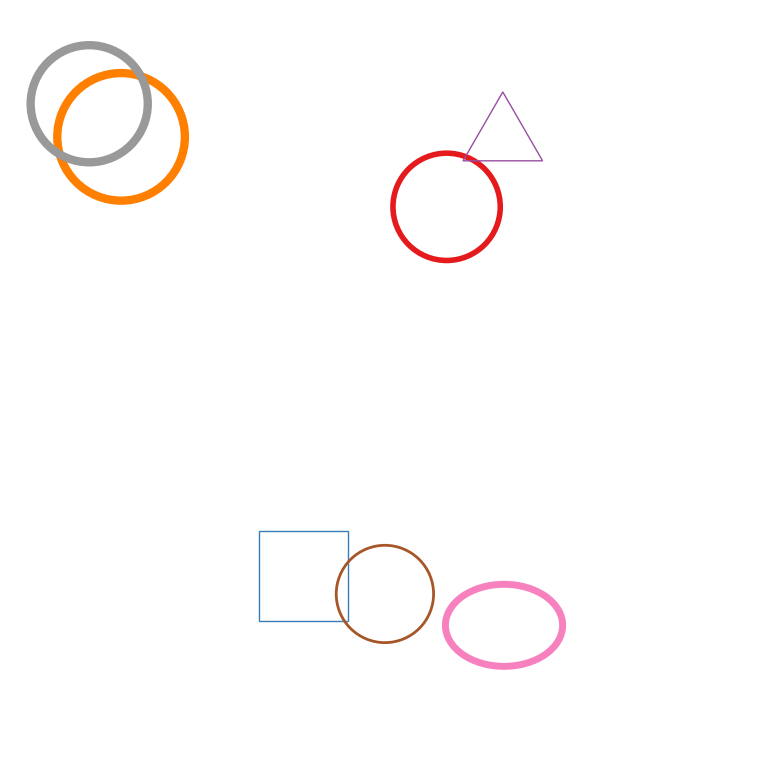[{"shape": "circle", "thickness": 2, "radius": 0.35, "center": [0.58, 0.731]}, {"shape": "square", "thickness": 0.5, "radius": 0.29, "center": [0.394, 0.252]}, {"shape": "triangle", "thickness": 0.5, "radius": 0.3, "center": [0.653, 0.821]}, {"shape": "circle", "thickness": 3, "radius": 0.41, "center": [0.157, 0.822]}, {"shape": "circle", "thickness": 1, "radius": 0.32, "center": [0.5, 0.229]}, {"shape": "oval", "thickness": 2.5, "radius": 0.38, "center": [0.655, 0.188]}, {"shape": "circle", "thickness": 3, "radius": 0.38, "center": [0.116, 0.865]}]